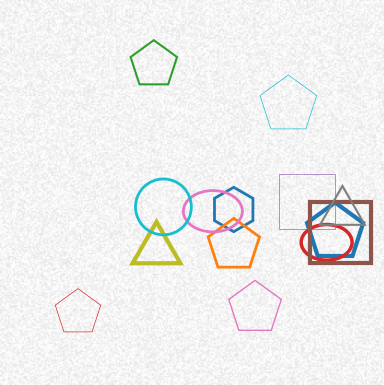[{"shape": "pentagon", "thickness": 3, "radius": 0.38, "center": [0.87, 0.397]}, {"shape": "hexagon", "thickness": 2, "radius": 0.29, "center": [0.607, 0.456]}, {"shape": "pentagon", "thickness": 2, "radius": 0.35, "center": [0.607, 0.363]}, {"shape": "pentagon", "thickness": 1.5, "radius": 0.32, "center": [0.4, 0.832]}, {"shape": "oval", "thickness": 2.5, "radius": 0.33, "center": [0.848, 0.371]}, {"shape": "pentagon", "thickness": 0.5, "radius": 0.31, "center": [0.203, 0.188]}, {"shape": "square", "thickness": 0.5, "radius": 0.36, "center": [0.797, 0.476]}, {"shape": "square", "thickness": 3, "radius": 0.4, "center": [0.885, 0.396]}, {"shape": "pentagon", "thickness": 1, "radius": 0.36, "center": [0.662, 0.2]}, {"shape": "oval", "thickness": 2, "radius": 0.38, "center": [0.553, 0.451]}, {"shape": "triangle", "thickness": 1.5, "radius": 0.34, "center": [0.889, 0.45]}, {"shape": "triangle", "thickness": 3, "radius": 0.36, "center": [0.407, 0.352]}, {"shape": "circle", "thickness": 2, "radius": 0.36, "center": [0.424, 0.463]}, {"shape": "pentagon", "thickness": 0.5, "radius": 0.39, "center": [0.749, 0.728]}]